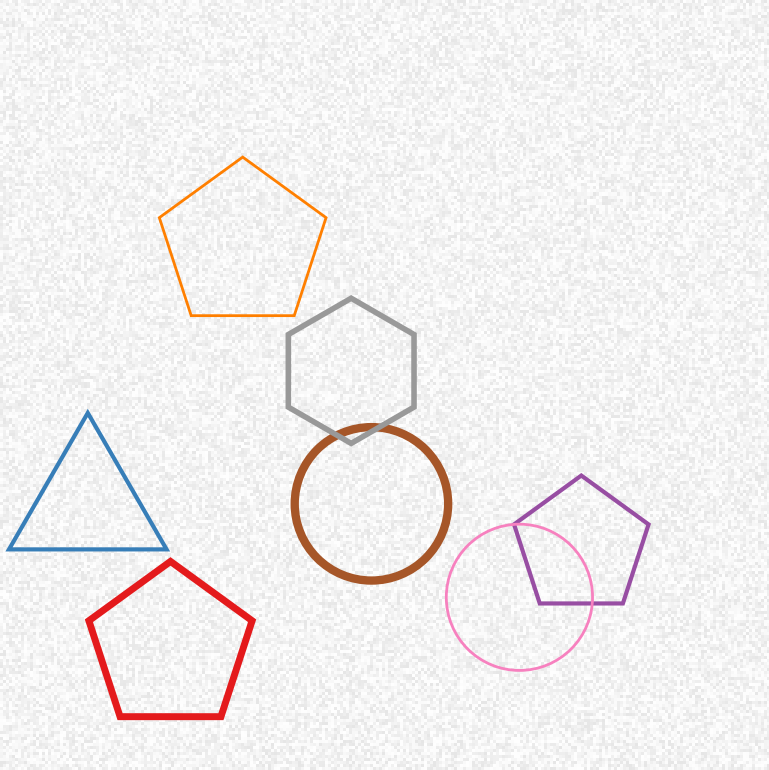[{"shape": "pentagon", "thickness": 2.5, "radius": 0.56, "center": [0.221, 0.159]}, {"shape": "triangle", "thickness": 1.5, "radius": 0.59, "center": [0.114, 0.346]}, {"shape": "pentagon", "thickness": 1.5, "radius": 0.46, "center": [0.755, 0.291]}, {"shape": "pentagon", "thickness": 1, "radius": 0.57, "center": [0.315, 0.682]}, {"shape": "circle", "thickness": 3, "radius": 0.5, "center": [0.482, 0.346]}, {"shape": "circle", "thickness": 1, "radius": 0.47, "center": [0.675, 0.224]}, {"shape": "hexagon", "thickness": 2, "radius": 0.47, "center": [0.456, 0.518]}]